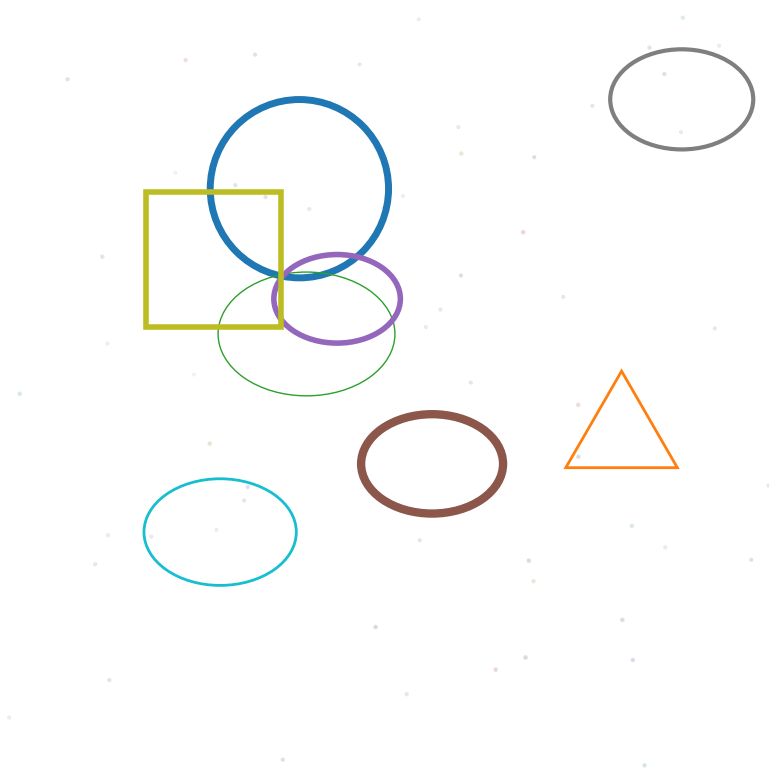[{"shape": "circle", "thickness": 2.5, "radius": 0.58, "center": [0.389, 0.755]}, {"shape": "triangle", "thickness": 1, "radius": 0.42, "center": [0.807, 0.434]}, {"shape": "oval", "thickness": 0.5, "radius": 0.57, "center": [0.398, 0.566]}, {"shape": "oval", "thickness": 2, "radius": 0.41, "center": [0.438, 0.612]}, {"shape": "oval", "thickness": 3, "radius": 0.46, "center": [0.561, 0.398]}, {"shape": "oval", "thickness": 1.5, "radius": 0.46, "center": [0.885, 0.871]}, {"shape": "square", "thickness": 2, "radius": 0.44, "center": [0.277, 0.663]}, {"shape": "oval", "thickness": 1, "radius": 0.49, "center": [0.286, 0.309]}]